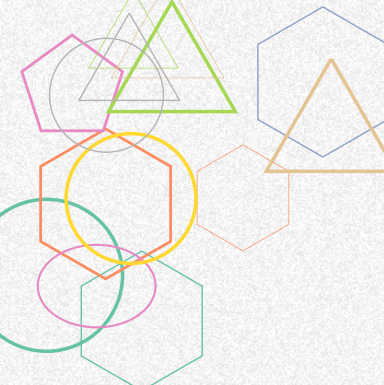[{"shape": "circle", "thickness": 2.5, "radius": 0.99, "center": [0.121, 0.285]}, {"shape": "hexagon", "thickness": 1, "radius": 0.91, "center": [0.368, 0.166]}, {"shape": "hexagon", "thickness": 2, "radius": 0.97, "center": [0.274, 0.47]}, {"shape": "hexagon", "thickness": 0.5, "radius": 0.69, "center": [0.631, 0.486]}, {"shape": "hexagon", "thickness": 1, "radius": 0.97, "center": [0.839, 0.787]}, {"shape": "oval", "thickness": 1.5, "radius": 0.76, "center": [0.251, 0.257]}, {"shape": "pentagon", "thickness": 2, "radius": 0.69, "center": [0.188, 0.772]}, {"shape": "triangle", "thickness": 0.5, "radius": 0.67, "center": [0.347, 0.89]}, {"shape": "triangle", "thickness": 2.5, "radius": 0.95, "center": [0.447, 0.805]}, {"shape": "circle", "thickness": 2.5, "radius": 0.84, "center": [0.34, 0.484]}, {"shape": "triangle", "thickness": 2.5, "radius": 0.97, "center": [0.86, 0.652]}, {"shape": "triangle", "thickness": 0.5, "radius": 0.85, "center": [0.435, 0.882]}, {"shape": "triangle", "thickness": 1, "radius": 0.76, "center": [0.336, 0.815]}, {"shape": "circle", "thickness": 1, "radius": 0.74, "center": [0.277, 0.753]}]